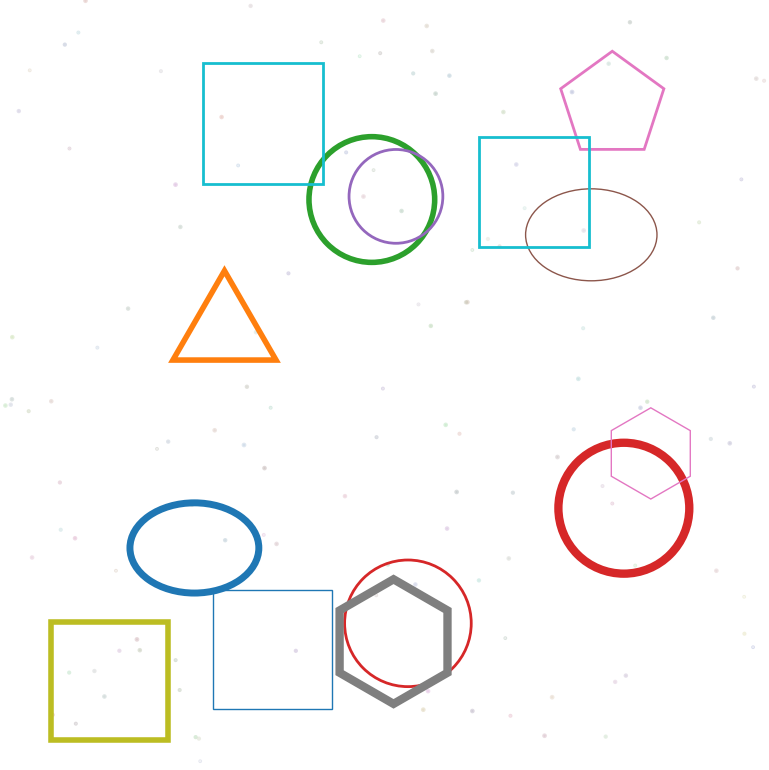[{"shape": "oval", "thickness": 2.5, "radius": 0.42, "center": [0.252, 0.288]}, {"shape": "square", "thickness": 0.5, "radius": 0.39, "center": [0.354, 0.156]}, {"shape": "triangle", "thickness": 2, "radius": 0.39, "center": [0.292, 0.571]}, {"shape": "circle", "thickness": 2, "radius": 0.41, "center": [0.483, 0.741]}, {"shape": "circle", "thickness": 1, "radius": 0.41, "center": [0.53, 0.19]}, {"shape": "circle", "thickness": 3, "radius": 0.42, "center": [0.81, 0.34]}, {"shape": "circle", "thickness": 1, "radius": 0.3, "center": [0.514, 0.745]}, {"shape": "oval", "thickness": 0.5, "radius": 0.43, "center": [0.768, 0.695]}, {"shape": "hexagon", "thickness": 0.5, "radius": 0.3, "center": [0.845, 0.411]}, {"shape": "pentagon", "thickness": 1, "radius": 0.35, "center": [0.795, 0.863]}, {"shape": "hexagon", "thickness": 3, "radius": 0.4, "center": [0.511, 0.167]}, {"shape": "square", "thickness": 2, "radius": 0.38, "center": [0.142, 0.116]}, {"shape": "square", "thickness": 1, "radius": 0.36, "center": [0.693, 0.751]}, {"shape": "square", "thickness": 1, "radius": 0.39, "center": [0.342, 0.84]}]